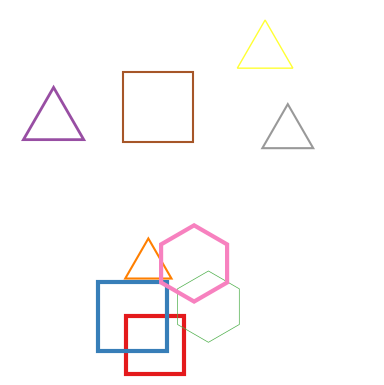[{"shape": "square", "thickness": 3, "radius": 0.38, "center": [0.404, 0.104]}, {"shape": "square", "thickness": 3, "radius": 0.45, "center": [0.344, 0.178]}, {"shape": "hexagon", "thickness": 0.5, "radius": 0.46, "center": [0.541, 0.204]}, {"shape": "triangle", "thickness": 2, "radius": 0.45, "center": [0.139, 0.682]}, {"shape": "triangle", "thickness": 1.5, "radius": 0.35, "center": [0.385, 0.311]}, {"shape": "triangle", "thickness": 1, "radius": 0.42, "center": [0.689, 0.865]}, {"shape": "square", "thickness": 1.5, "radius": 0.46, "center": [0.41, 0.722]}, {"shape": "hexagon", "thickness": 3, "radius": 0.49, "center": [0.504, 0.316]}, {"shape": "triangle", "thickness": 1.5, "radius": 0.38, "center": [0.747, 0.653]}]